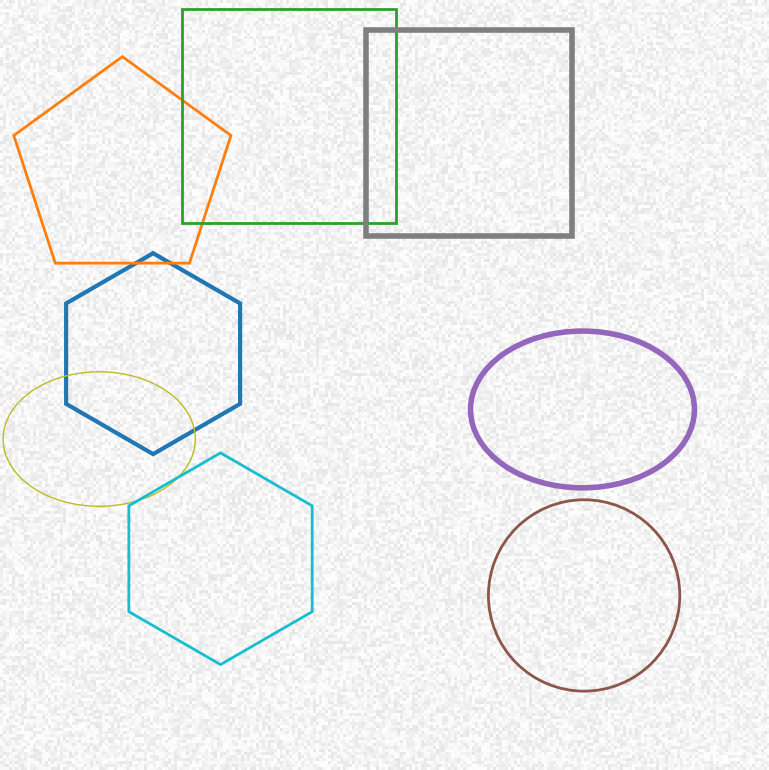[{"shape": "hexagon", "thickness": 1.5, "radius": 0.65, "center": [0.199, 0.541]}, {"shape": "pentagon", "thickness": 1, "radius": 0.74, "center": [0.159, 0.778]}, {"shape": "square", "thickness": 1, "radius": 0.69, "center": [0.375, 0.849]}, {"shape": "oval", "thickness": 2, "radius": 0.73, "center": [0.756, 0.468]}, {"shape": "circle", "thickness": 1, "radius": 0.62, "center": [0.759, 0.227]}, {"shape": "square", "thickness": 2, "radius": 0.67, "center": [0.609, 0.828]}, {"shape": "oval", "thickness": 0.5, "radius": 0.62, "center": [0.129, 0.43]}, {"shape": "hexagon", "thickness": 1, "radius": 0.69, "center": [0.286, 0.274]}]